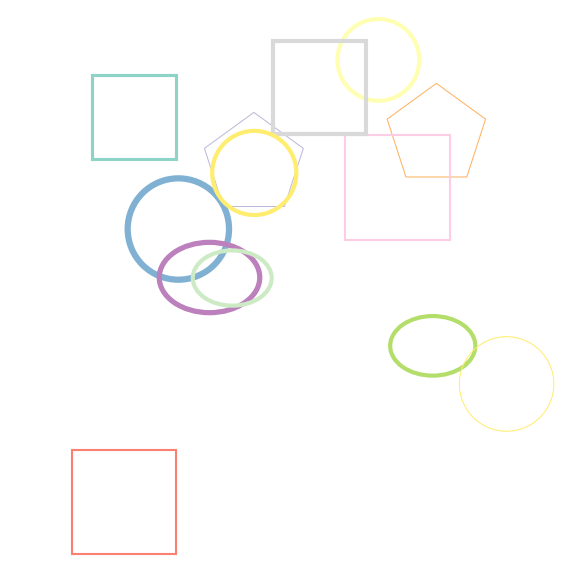[{"shape": "square", "thickness": 1.5, "radius": 0.36, "center": [0.232, 0.797]}, {"shape": "circle", "thickness": 2, "radius": 0.35, "center": [0.655, 0.895]}, {"shape": "pentagon", "thickness": 0.5, "radius": 0.45, "center": [0.44, 0.714]}, {"shape": "square", "thickness": 1, "radius": 0.45, "center": [0.214, 0.129]}, {"shape": "circle", "thickness": 3, "radius": 0.44, "center": [0.309, 0.603]}, {"shape": "pentagon", "thickness": 0.5, "radius": 0.45, "center": [0.756, 0.765]}, {"shape": "oval", "thickness": 2, "radius": 0.37, "center": [0.749, 0.4]}, {"shape": "square", "thickness": 1, "radius": 0.45, "center": [0.688, 0.675]}, {"shape": "square", "thickness": 2, "radius": 0.4, "center": [0.553, 0.848]}, {"shape": "oval", "thickness": 2.5, "radius": 0.44, "center": [0.363, 0.519]}, {"shape": "oval", "thickness": 2, "radius": 0.34, "center": [0.402, 0.518]}, {"shape": "circle", "thickness": 0.5, "radius": 0.41, "center": [0.877, 0.334]}, {"shape": "circle", "thickness": 2, "radius": 0.36, "center": [0.44, 0.7]}]